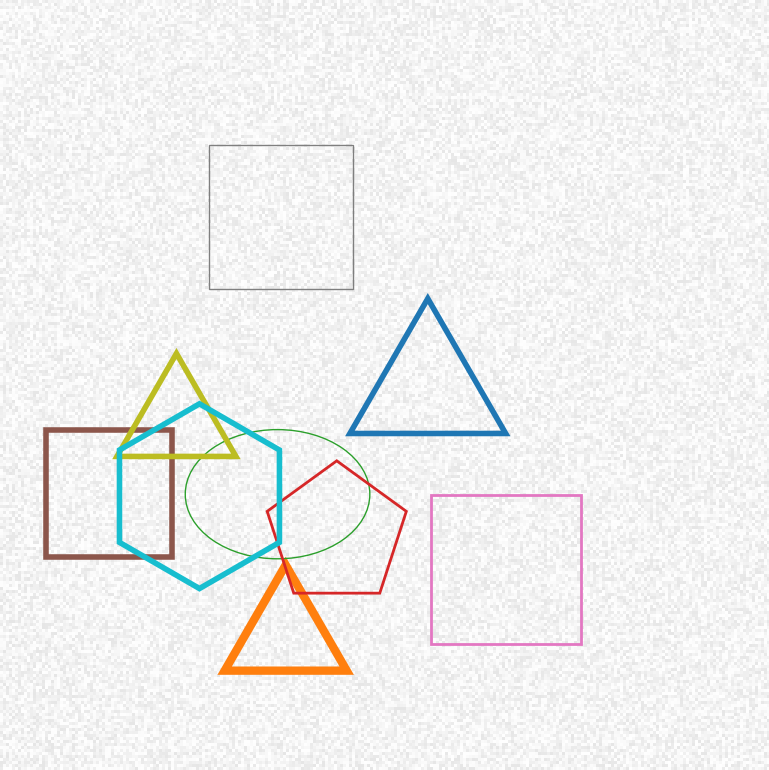[{"shape": "triangle", "thickness": 2, "radius": 0.58, "center": [0.556, 0.495]}, {"shape": "triangle", "thickness": 3, "radius": 0.46, "center": [0.371, 0.175]}, {"shape": "oval", "thickness": 0.5, "radius": 0.6, "center": [0.36, 0.358]}, {"shape": "pentagon", "thickness": 1, "radius": 0.48, "center": [0.437, 0.307]}, {"shape": "square", "thickness": 2, "radius": 0.41, "center": [0.142, 0.359]}, {"shape": "square", "thickness": 1, "radius": 0.49, "center": [0.657, 0.26]}, {"shape": "square", "thickness": 0.5, "radius": 0.47, "center": [0.365, 0.719]}, {"shape": "triangle", "thickness": 2, "radius": 0.45, "center": [0.229, 0.452]}, {"shape": "hexagon", "thickness": 2, "radius": 0.6, "center": [0.259, 0.356]}]